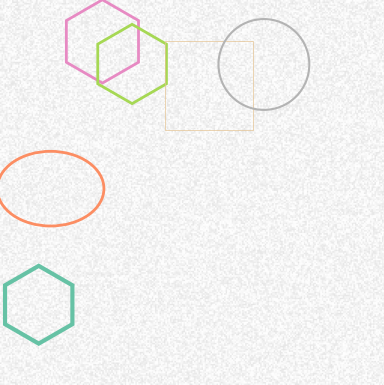[{"shape": "hexagon", "thickness": 3, "radius": 0.51, "center": [0.101, 0.209]}, {"shape": "oval", "thickness": 2, "radius": 0.69, "center": [0.131, 0.51]}, {"shape": "hexagon", "thickness": 2, "radius": 0.54, "center": [0.266, 0.892]}, {"shape": "hexagon", "thickness": 2, "radius": 0.52, "center": [0.343, 0.834]}, {"shape": "square", "thickness": 0.5, "radius": 0.57, "center": [0.543, 0.778]}, {"shape": "circle", "thickness": 1.5, "radius": 0.59, "center": [0.685, 0.833]}]